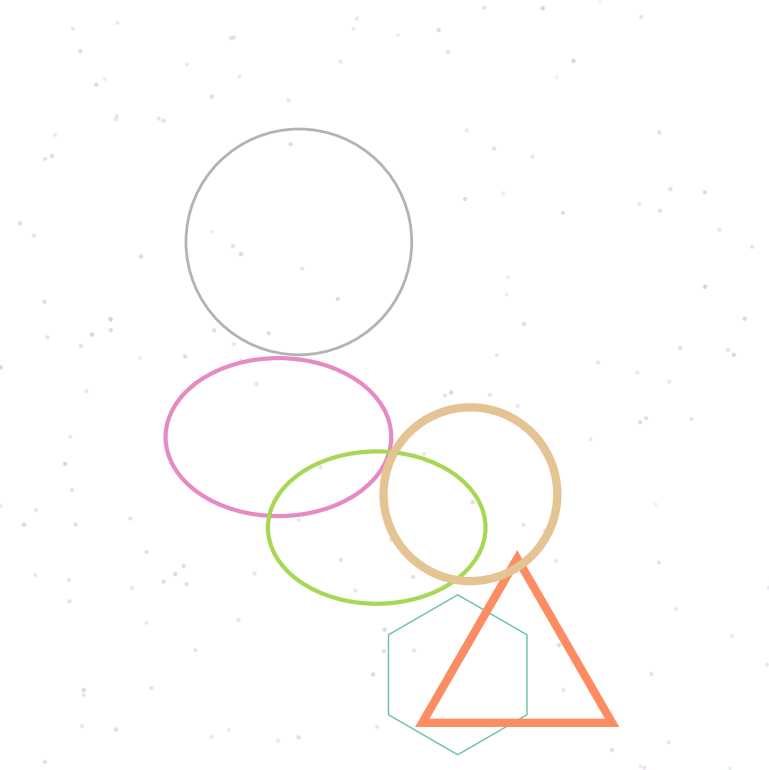[{"shape": "hexagon", "thickness": 0.5, "radius": 0.52, "center": [0.594, 0.124]}, {"shape": "triangle", "thickness": 3, "radius": 0.71, "center": [0.672, 0.132]}, {"shape": "oval", "thickness": 1.5, "radius": 0.73, "center": [0.362, 0.432]}, {"shape": "oval", "thickness": 1.5, "radius": 0.71, "center": [0.489, 0.315]}, {"shape": "circle", "thickness": 3, "radius": 0.56, "center": [0.611, 0.358]}, {"shape": "circle", "thickness": 1, "radius": 0.73, "center": [0.388, 0.686]}]